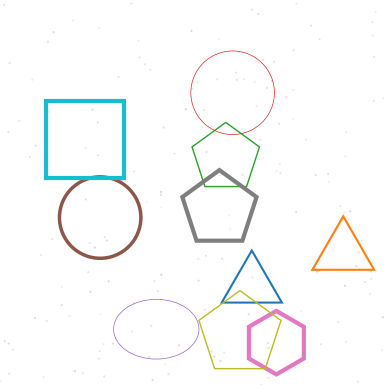[{"shape": "triangle", "thickness": 1.5, "radius": 0.45, "center": [0.654, 0.259]}, {"shape": "triangle", "thickness": 1.5, "radius": 0.46, "center": [0.892, 0.346]}, {"shape": "pentagon", "thickness": 1, "radius": 0.46, "center": [0.586, 0.59]}, {"shape": "circle", "thickness": 0.5, "radius": 0.54, "center": [0.604, 0.759]}, {"shape": "oval", "thickness": 0.5, "radius": 0.55, "center": [0.406, 0.145]}, {"shape": "circle", "thickness": 2.5, "radius": 0.53, "center": [0.26, 0.435]}, {"shape": "hexagon", "thickness": 3, "radius": 0.41, "center": [0.718, 0.11]}, {"shape": "pentagon", "thickness": 3, "radius": 0.51, "center": [0.57, 0.457]}, {"shape": "pentagon", "thickness": 1, "radius": 0.56, "center": [0.623, 0.133]}, {"shape": "square", "thickness": 3, "radius": 0.5, "center": [0.22, 0.637]}]